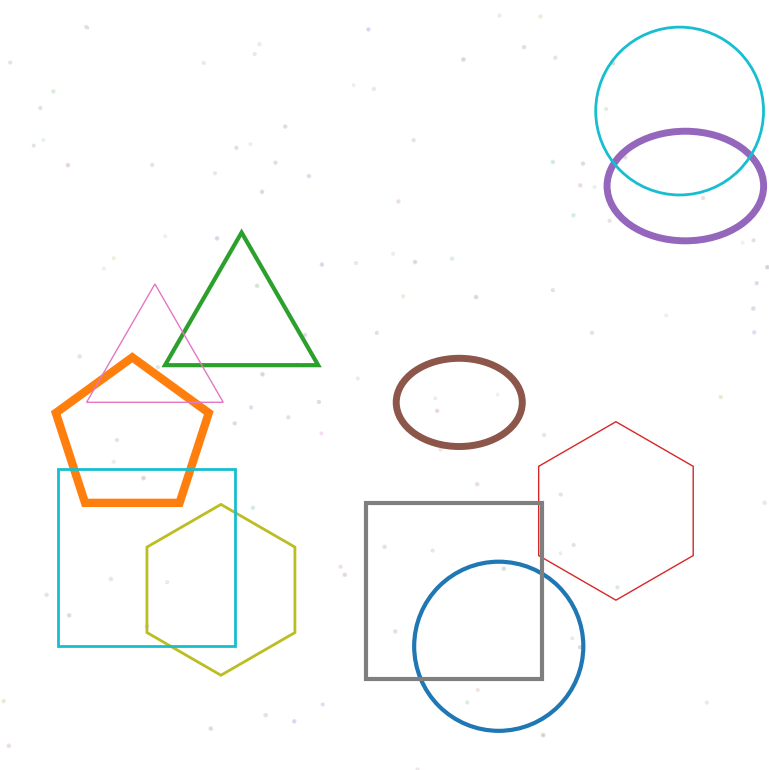[{"shape": "circle", "thickness": 1.5, "radius": 0.55, "center": [0.648, 0.161]}, {"shape": "pentagon", "thickness": 3, "radius": 0.52, "center": [0.172, 0.431]}, {"shape": "triangle", "thickness": 1.5, "radius": 0.57, "center": [0.314, 0.583]}, {"shape": "hexagon", "thickness": 0.5, "radius": 0.58, "center": [0.8, 0.336]}, {"shape": "oval", "thickness": 2.5, "radius": 0.51, "center": [0.89, 0.758]}, {"shape": "oval", "thickness": 2.5, "radius": 0.41, "center": [0.596, 0.477]}, {"shape": "triangle", "thickness": 0.5, "radius": 0.51, "center": [0.201, 0.529]}, {"shape": "square", "thickness": 1.5, "radius": 0.57, "center": [0.59, 0.233]}, {"shape": "hexagon", "thickness": 1, "radius": 0.55, "center": [0.287, 0.234]}, {"shape": "square", "thickness": 1, "radius": 0.57, "center": [0.19, 0.276]}, {"shape": "circle", "thickness": 1, "radius": 0.54, "center": [0.883, 0.856]}]